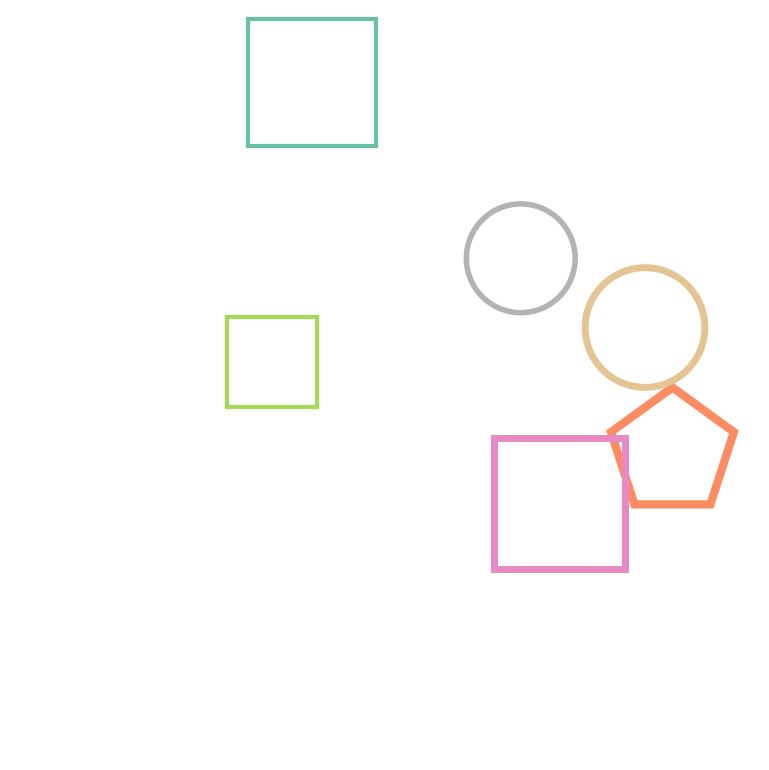[{"shape": "square", "thickness": 1.5, "radius": 0.41, "center": [0.405, 0.893]}, {"shape": "pentagon", "thickness": 3, "radius": 0.42, "center": [0.873, 0.413]}, {"shape": "square", "thickness": 2.5, "radius": 0.42, "center": [0.727, 0.346]}, {"shape": "square", "thickness": 1.5, "radius": 0.29, "center": [0.353, 0.53]}, {"shape": "circle", "thickness": 2.5, "radius": 0.39, "center": [0.838, 0.575]}, {"shape": "circle", "thickness": 2, "radius": 0.35, "center": [0.676, 0.665]}]